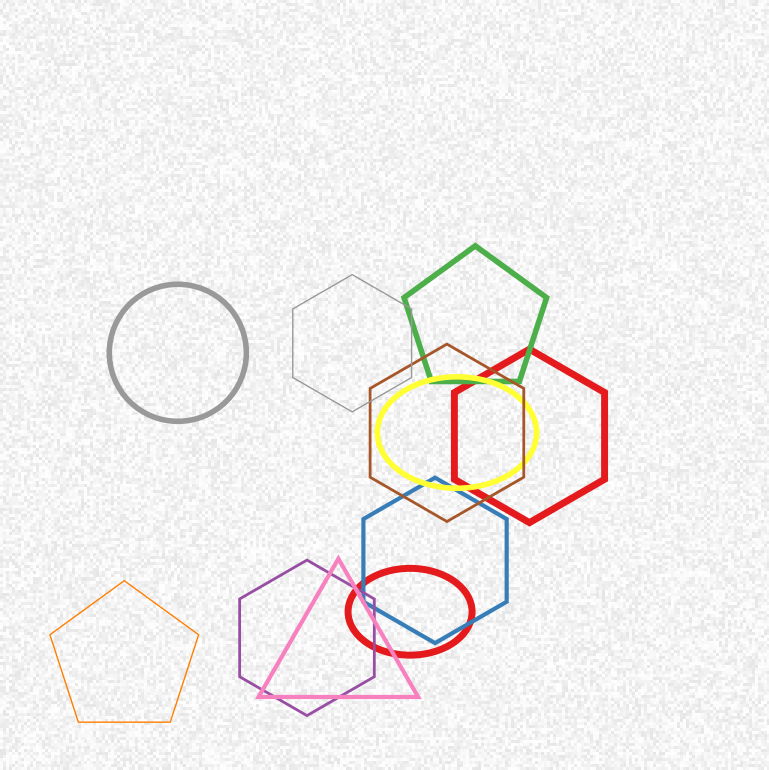[{"shape": "oval", "thickness": 2.5, "radius": 0.4, "center": [0.533, 0.206]}, {"shape": "hexagon", "thickness": 2.5, "radius": 0.56, "center": [0.688, 0.434]}, {"shape": "hexagon", "thickness": 1.5, "radius": 0.54, "center": [0.565, 0.272]}, {"shape": "pentagon", "thickness": 2, "radius": 0.49, "center": [0.617, 0.583]}, {"shape": "hexagon", "thickness": 1, "radius": 0.5, "center": [0.399, 0.172]}, {"shape": "pentagon", "thickness": 0.5, "radius": 0.51, "center": [0.161, 0.144]}, {"shape": "oval", "thickness": 2, "radius": 0.52, "center": [0.593, 0.438]}, {"shape": "hexagon", "thickness": 1, "radius": 0.58, "center": [0.58, 0.438]}, {"shape": "triangle", "thickness": 1.5, "radius": 0.6, "center": [0.439, 0.155]}, {"shape": "hexagon", "thickness": 0.5, "radius": 0.45, "center": [0.457, 0.554]}, {"shape": "circle", "thickness": 2, "radius": 0.45, "center": [0.231, 0.542]}]